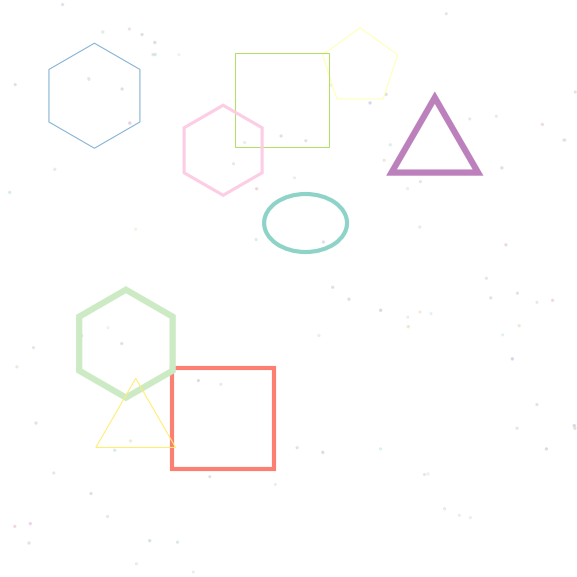[{"shape": "oval", "thickness": 2, "radius": 0.36, "center": [0.529, 0.613]}, {"shape": "pentagon", "thickness": 0.5, "radius": 0.34, "center": [0.624, 0.883]}, {"shape": "square", "thickness": 2, "radius": 0.44, "center": [0.386, 0.274]}, {"shape": "hexagon", "thickness": 0.5, "radius": 0.45, "center": [0.164, 0.833]}, {"shape": "square", "thickness": 0.5, "radius": 0.41, "center": [0.488, 0.826]}, {"shape": "hexagon", "thickness": 1.5, "radius": 0.39, "center": [0.386, 0.739]}, {"shape": "triangle", "thickness": 3, "radius": 0.43, "center": [0.753, 0.744]}, {"shape": "hexagon", "thickness": 3, "radius": 0.47, "center": [0.218, 0.404]}, {"shape": "triangle", "thickness": 0.5, "radius": 0.4, "center": [0.235, 0.264]}]